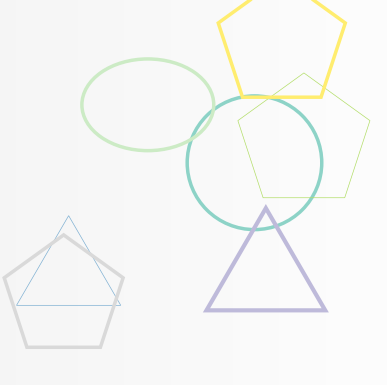[{"shape": "circle", "thickness": 2.5, "radius": 0.87, "center": [0.657, 0.577]}, {"shape": "triangle", "thickness": 3, "radius": 0.88, "center": [0.686, 0.282]}, {"shape": "triangle", "thickness": 0.5, "radius": 0.78, "center": [0.177, 0.285]}, {"shape": "pentagon", "thickness": 0.5, "radius": 0.9, "center": [0.784, 0.631]}, {"shape": "pentagon", "thickness": 2.5, "radius": 0.81, "center": [0.164, 0.229]}, {"shape": "oval", "thickness": 2.5, "radius": 0.85, "center": [0.381, 0.728]}, {"shape": "pentagon", "thickness": 2.5, "radius": 0.86, "center": [0.727, 0.887]}]